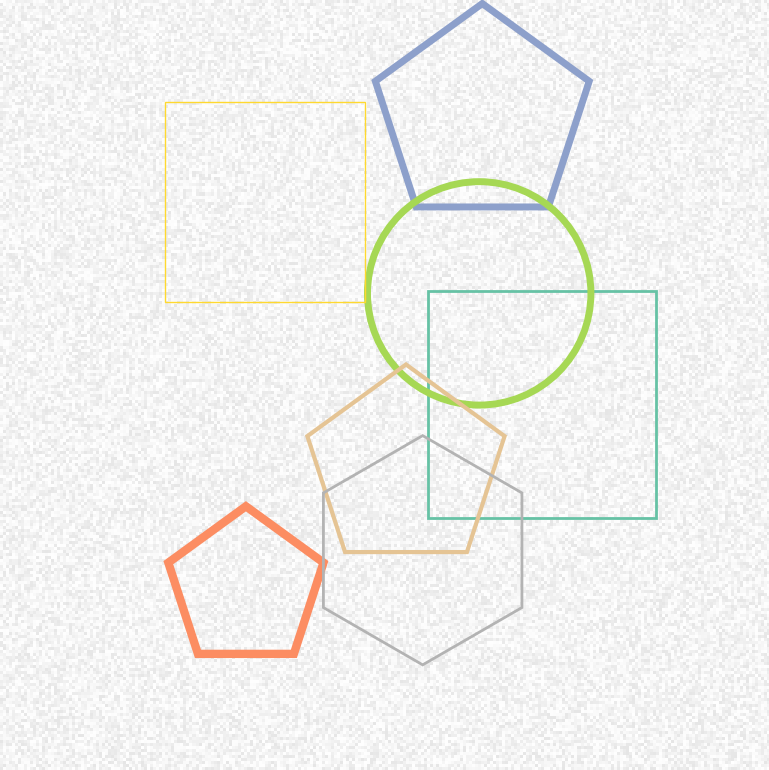[{"shape": "square", "thickness": 1, "radius": 0.74, "center": [0.704, 0.474]}, {"shape": "pentagon", "thickness": 3, "radius": 0.53, "center": [0.319, 0.237]}, {"shape": "pentagon", "thickness": 2.5, "radius": 0.73, "center": [0.626, 0.849]}, {"shape": "circle", "thickness": 2.5, "radius": 0.73, "center": [0.622, 0.619]}, {"shape": "square", "thickness": 0.5, "radius": 0.65, "center": [0.344, 0.738]}, {"shape": "pentagon", "thickness": 1.5, "radius": 0.67, "center": [0.527, 0.392]}, {"shape": "hexagon", "thickness": 1, "radius": 0.74, "center": [0.549, 0.285]}]